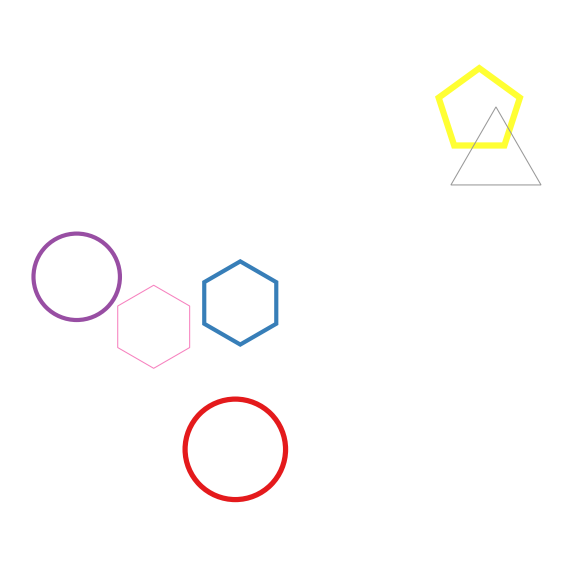[{"shape": "circle", "thickness": 2.5, "radius": 0.43, "center": [0.407, 0.221]}, {"shape": "hexagon", "thickness": 2, "radius": 0.36, "center": [0.416, 0.475]}, {"shape": "circle", "thickness": 2, "radius": 0.37, "center": [0.133, 0.52]}, {"shape": "pentagon", "thickness": 3, "radius": 0.37, "center": [0.83, 0.807]}, {"shape": "hexagon", "thickness": 0.5, "radius": 0.36, "center": [0.266, 0.433]}, {"shape": "triangle", "thickness": 0.5, "radius": 0.45, "center": [0.859, 0.724]}]